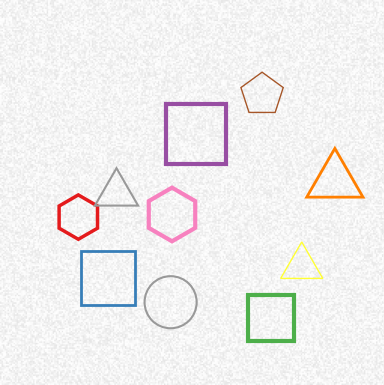[{"shape": "hexagon", "thickness": 2.5, "radius": 0.29, "center": [0.203, 0.436]}, {"shape": "square", "thickness": 2, "radius": 0.35, "center": [0.279, 0.279]}, {"shape": "square", "thickness": 3, "radius": 0.3, "center": [0.703, 0.173]}, {"shape": "square", "thickness": 3, "radius": 0.39, "center": [0.508, 0.651]}, {"shape": "triangle", "thickness": 2, "radius": 0.42, "center": [0.87, 0.53]}, {"shape": "triangle", "thickness": 1, "radius": 0.32, "center": [0.784, 0.308]}, {"shape": "pentagon", "thickness": 1, "radius": 0.29, "center": [0.681, 0.755]}, {"shape": "hexagon", "thickness": 3, "radius": 0.35, "center": [0.447, 0.443]}, {"shape": "triangle", "thickness": 1.5, "radius": 0.32, "center": [0.303, 0.498]}, {"shape": "circle", "thickness": 1.5, "radius": 0.34, "center": [0.443, 0.215]}]